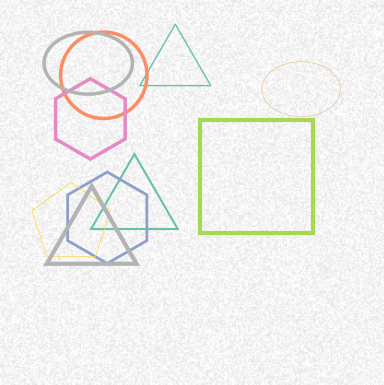[{"shape": "triangle", "thickness": 1, "radius": 0.53, "center": [0.455, 0.831]}, {"shape": "triangle", "thickness": 1.5, "radius": 0.65, "center": [0.349, 0.47]}, {"shape": "circle", "thickness": 2.5, "radius": 0.56, "center": [0.27, 0.804]}, {"shape": "hexagon", "thickness": 2, "radius": 0.59, "center": [0.279, 0.434]}, {"shape": "hexagon", "thickness": 2.5, "radius": 0.52, "center": [0.235, 0.691]}, {"shape": "square", "thickness": 3, "radius": 0.73, "center": [0.666, 0.541]}, {"shape": "pentagon", "thickness": 0.5, "radius": 0.54, "center": [0.185, 0.42]}, {"shape": "oval", "thickness": 0.5, "radius": 0.51, "center": [0.782, 0.768]}, {"shape": "oval", "thickness": 2.5, "radius": 0.57, "center": [0.229, 0.836]}, {"shape": "triangle", "thickness": 3, "radius": 0.67, "center": [0.238, 0.382]}]